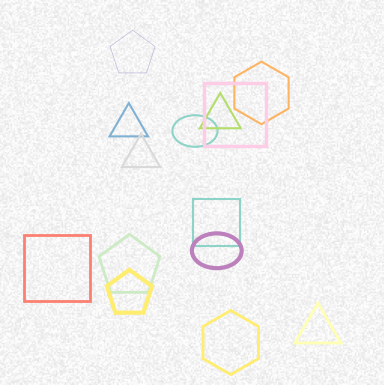[{"shape": "square", "thickness": 1.5, "radius": 0.3, "center": [0.562, 0.422]}, {"shape": "oval", "thickness": 1.5, "radius": 0.29, "center": [0.506, 0.66]}, {"shape": "triangle", "thickness": 2, "radius": 0.35, "center": [0.826, 0.144]}, {"shape": "pentagon", "thickness": 0.5, "radius": 0.31, "center": [0.344, 0.86]}, {"shape": "square", "thickness": 2, "radius": 0.43, "center": [0.148, 0.304]}, {"shape": "triangle", "thickness": 1.5, "radius": 0.29, "center": [0.335, 0.675]}, {"shape": "hexagon", "thickness": 1.5, "radius": 0.41, "center": [0.679, 0.759]}, {"shape": "triangle", "thickness": 1.5, "radius": 0.31, "center": [0.572, 0.697]}, {"shape": "square", "thickness": 2.5, "radius": 0.41, "center": [0.611, 0.703]}, {"shape": "triangle", "thickness": 1.5, "radius": 0.29, "center": [0.366, 0.595]}, {"shape": "oval", "thickness": 3, "radius": 0.32, "center": [0.563, 0.349]}, {"shape": "pentagon", "thickness": 2, "radius": 0.42, "center": [0.336, 0.308]}, {"shape": "hexagon", "thickness": 2, "radius": 0.42, "center": [0.599, 0.11]}, {"shape": "pentagon", "thickness": 3, "radius": 0.31, "center": [0.336, 0.238]}]